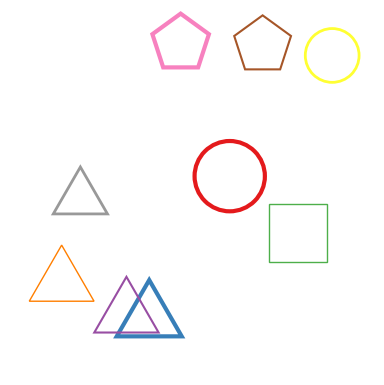[{"shape": "circle", "thickness": 3, "radius": 0.46, "center": [0.597, 0.542]}, {"shape": "triangle", "thickness": 3, "radius": 0.49, "center": [0.388, 0.175]}, {"shape": "square", "thickness": 1, "radius": 0.38, "center": [0.773, 0.395]}, {"shape": "triangle", "thickness": 1.5, "radius": 0.48, "center": [0.328, 0.185]}, {"shape": "triangle", "thickness": 1, "radius": 0.49, "center": [0.16, 0.266]}, {"shape": "circle", "thickness": 2, "radius": 0.35, "center": [0.863, 0.856]}, {"shape": "pentagon", "thickness": 1.5, "radius": 0.39, "center": [0.682, 0.883]}, {"shape": "pentagon", "thickness": 3, "radius": 0.39, "center": [0.469, 0.887]}, {"shape": "triangle", "thickness": 2, "radius": 0.41, "center": [0.209, 0.485]}]